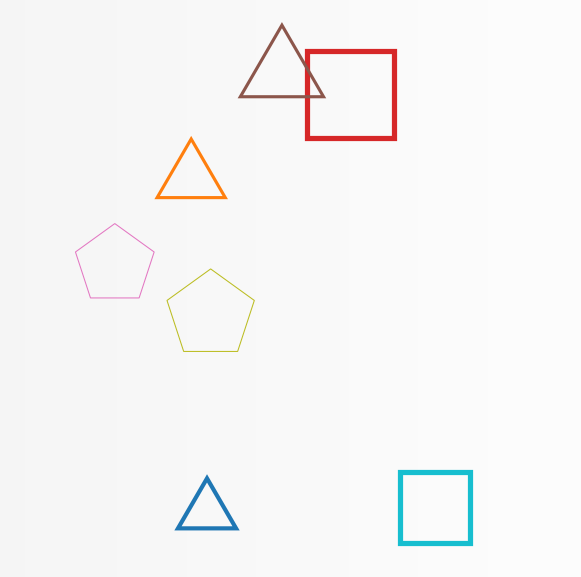[{"shape": "triangle", "thickness": 2, "radius": 0.29, "center": [0.356, 0.113]}, {"shape": "triangle", "thickness": 1.5, "radius": 0.34, "center": [0.329, 0.691]}, {"shape": "square", "thickness": 2.5, "radius": 0.38, "center": [0.603, 0.835]}, {"shape": "triangle", "thickness": 1.5, "radius": 0.41, "center": [0.485, 0.873]}, {"shape": "pentagon", "thickness": 0.5, "radius": 0.36, "center": [0.198, 0.541]}, {"shape": "pentagon", "thickness": 0.5, "radius": 0.39, "center": [0.362, 0.454]}, {"shape": "square", "thickness": 2.5, "radius": 0.3, "center": [0.748, 0.12]}]